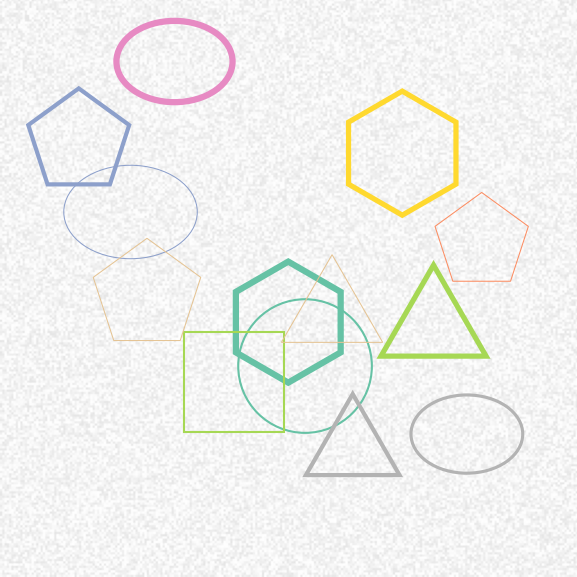[{"shape": "circle", "thickness": 1, "radius": 0.58, "center": [0.528, 0.365]}, {"shape": "hexagon", "thickness": 3, "radius": 0.52, "center": [0.499, 0.441]}, {"shape": "pentagon", "thickness": 0.5, "radius": 0.42, "center": [0.834, 0.581]}, {"shape": "oval", "thickness": 0.5, "radius": 0.58, "center": [0.226, 0.632]}, {"shape": "pentagon", "thickness": 2, "radius": 0.46, "center": [0.136, 0.754]}, {"shape": "oval", "thickness": 3, "radius": 0.5, "center": [0.302, 0.893]}, {"shape": "triangle", "thickness": 2.5, "radius": 0.53, "center": [0.751, 0.435]}, {"shape": "square", "thickness": 1, "radius": 0.43, "center": [0.405, 0.338]}, {"shape": "hexagon", "thickness": 2.5, "radius": 0.54, "center": [0.697, 0.734]}, {"shape": "triangle", "thickness": 0.5, "radius": 0.51, "center": [0.575, 0.457]}, {"shape": "pentagon", "thickness": 0.5, "radius": 0.49, "center": [0.255, 0.489]}, {"shape": "oval", "thickness": 1.5, "radius": 0.48, "center": [0.808, 0.248]}, {"shape": "triangle", "thickness": 2, "radius": 0.47, "center": [0.611, 0.223]}]